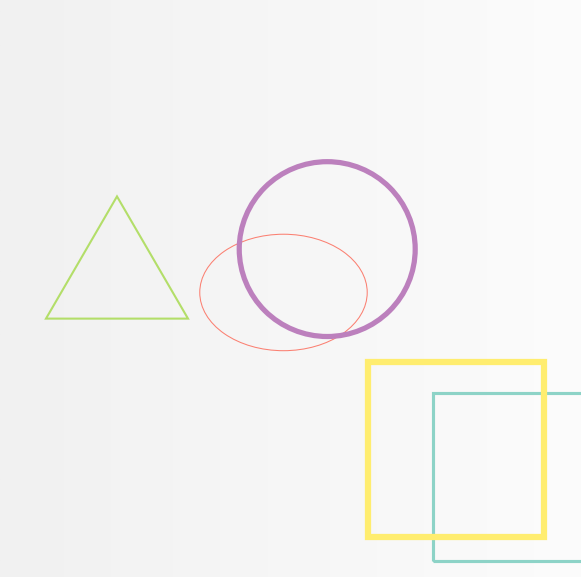[{"shape": "square", "thickness": 1.5, "radius": 0.73, "center": [0.89, 0.174]}, {"shape": "oval", "thickness": 0.5, "radius": 0.72, "center": [0.488, 0.493]}, {"shape": "triangle", "thickness": 1, "radius": 0.71, "center": [0.201, 0.518]}, {"shape": "circle", "thickness": 2.5, "radius": 0.76, "center": [0.563, 0.568]}, {"shape": "square", "thickness": 3, "radius": 0.76, "center": [0.784, 0.221]}]